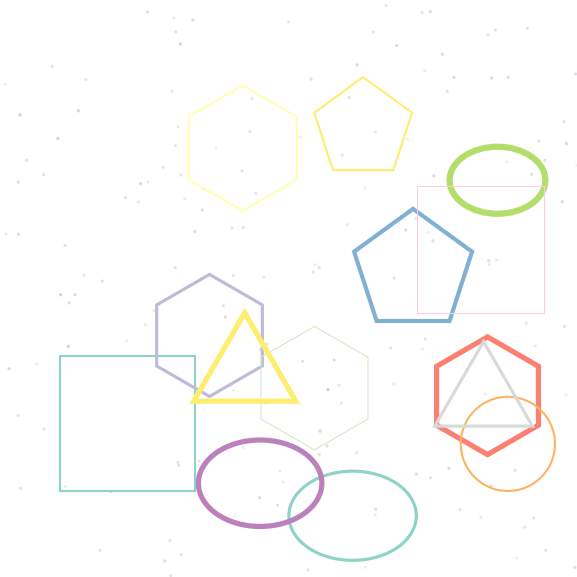[{"shape": "square", "thickness": 1, "radius": 0.58, "center": [0.221, 0.266]}, {"shape": "oval", "thickness": 1.5, "radius": 0.55, "center": [0.611, 0.106]}, {"shape": "hexagon", "thickness": 1, "radius": 0.54, "center": [0.42, 0.743]}, {"shape": "hexagon", "thickness": 1.5, "radius": 0.53, "center": [0.363, 0.418]}, {"shape": "hexagon", "thickness": 2.5, "radius": 0.51, "center": [0.844, 0.314]}, {"shape": "pentagon", "thickness": 2, "radius": 0.54, "center": [0.715, 0.53]}, {"shape": "circle", "thickness": 1, "radius": 0.41, "center": [0.879, 0.23]}, {"shape": "oval", "thickness": 3, "radius": 0.41, "center": [0.861, 0.687]}, {"shape": "square", "thickness": 0.5, "radius": 0.55, "center": [0.832, 0.567]}, {"shape": "triangle", "thickness": 1.5, "radius": 0.49, "center": [0.837, 0.31]}, {"shape": "oval", "thickness": 2.5, "radius": 0.53, "center": [0.45, 0.162]}, {"shape": "hexagon", "thickness": 0.5, "radius": 0.53, "center": [0.545, 0.327]}, {"shape": "triangle", "thickness": 2.5, "radius": 0.51, "center": [0.424, 0.355]}, {"shape": "pentagon", "thickness": 1, "radius": 0.45, "center": [0.629, 0.777]}]